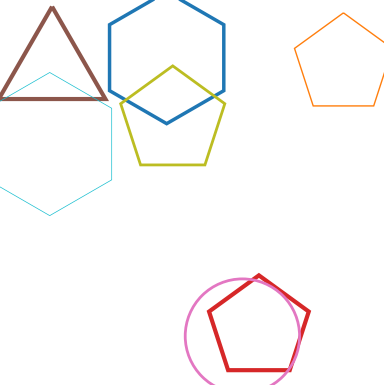[{"shape": "hexagon", "thickness": 2.5, "radius": 0.86, "center": [0.433, 0.85]}, {"shape": "pentagon", "thickness": 1, "radius": 0.67, "center": [0.892, 0.833]}, {"shape": "pentagon", "thickness": 3, "radius": 0.68, "center": [0.672, 0.149]}, {"shape": "triangle", "thickness": 3, "radius": 0.8, "center": [0.135, 0.823]}, {"shape": "circle", "thickness": 2, "radius": 0.74, "center": [0.63, 0.127]}, {"shape": "pentagon", "thickness": 2, "radius": 0.71, "center": [0.449, 0.687]}, {"shape": "hexagon", "thickness": 0.5, "radius": 0.93, "center": [0.129, 0.626]}]